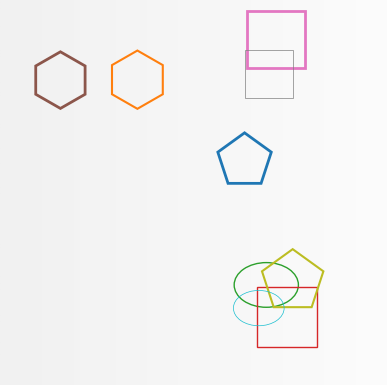[{"shape": "pentagon", "thickness": 2, "radius": 0.36, "center": [0.631, 0.582]}, {"shape": "hexagon", "thickness": 1.5, "radius": 0.38, "center": [0.355, 0.793]}, {"shape": "oval", "thickness": 1, "radius": 0.41, "center": [0.687, 0.26]}, {"shape": "square", "thickness": 1, "radius": 0.39, "center": [0.74, 0.177]}, {"shape": "hexagon", "thickness": 2, "radius": 0.37, "center": [0.156, 0.792]}, {"shape": "square", "thickness": 2, "radius": 0.37, "center": [0.713, 0.898]}, {"shape": "square", "thickness": 0.5, "radius": 0.31, "center": [0.694, 0.808]}, {"shape": "pentagon", "thickness": 1.5, "radius": 0.42, "center": [0.755, 0.27]}, {"shape": "oval", "thickness": 0.5, "radius": 0.33, "center": [0.668, 0.2]}]